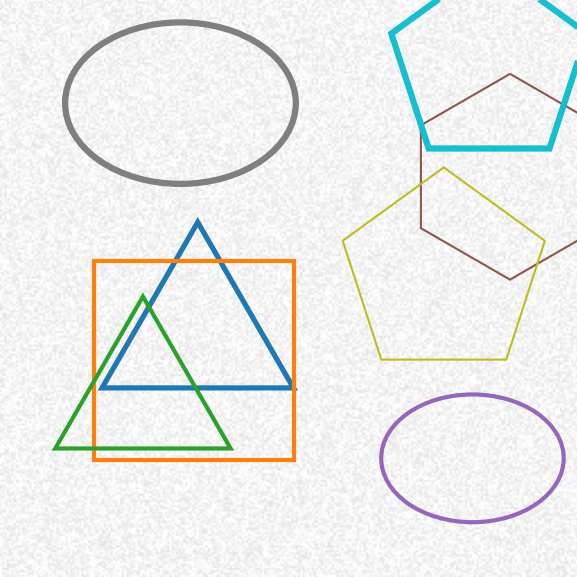[{"shape": "triangle", "thickness": 2.5, "radius": 0.96, "center": [0.342, 0.423]}, {"shape": "square", "thickness": 2, "radius": 0.86, "center": [0.336, 0.375]}, {"shape": "triangle", "thickness": 2, "radius": 0.88, "center": [0.247, 0.31]}, {"shape": "oval", "thickness": 2, "radius": 0.79, "center": [0.818, 0.206]}, {"shape": "hexagon", "thickness": 1, "radius": 0.89, "center": [0.883, 0.693]}, {"shape": "oval", "thickness": 3, "radius": 1.0, "center": [0.312, 0.821]}, {"shape": "pentagon", "thickness": 1, "radius": 0.92, "center": [0.768, 0.525]}, {"shape": "pentagon", "thickness": 3, "radius": 0.89, "center": [0.847, 0.886]}]